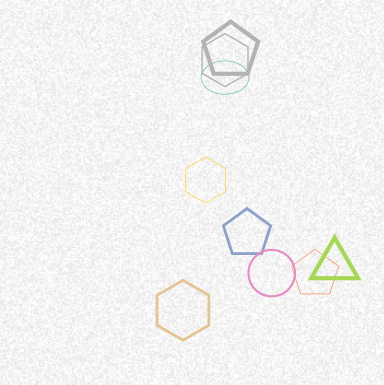[{"shape": "oval", "thickness": 0.5, "radius": 0.31, "center": [0.584, 0.799]}, {"shape": "pentagon", "thickness": 0.5, "radius": 0.32, "center": [0.819, 0.289]}, {"shape": "pentagon", "thickness": 2, "radius": 0.32, "center": [0.642, 0.394]}, {"shape": "circle", "thickness": 1.5, "radius": 0.3, "center": [0.706, 0.291]}, {"shape": "triangle", "thickness": 3, "radius": 0.35, "center": [0.869, 0.313]}, {"shape": "hexagon", "thickness": 0.5, "radius": 0.3, "center": [0.534, 0.532]}, {"shape": "hexagon", "thickness": 2, "radius": 0.39, "center": [0.475, 0.194]}, {"shape": "hexagon", "thickness": 1, "radius": 0.34, "center": [0.585, 0.844]}, {"shape": "pentagon", "thickness": 3, "radius": 0.37, "center": [0.599, 0.869]}]